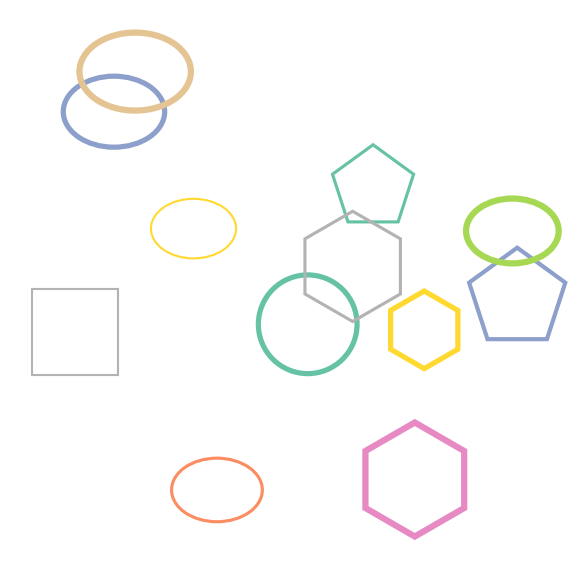[{"shape": "pentagon", "thickness": 1.5, "radius": 0.37, "center": [0.646, 0.675]}, {"shape": "circle", "thickness": 2.5, "radius": 0.43, "center": [0.533, 0.438]}, {"shape": "oval", "thickness": 1.5, "radius": 0.39, "center": [0.376, 0.151]}, {"shape": "pentagon", "thickness": 2, "radius": 0.44, "center": [0.896, 0.483]}, {"shape": "oval", "thickness": 2.5, "radius": 0.44, "center": [0.197, 0.806]}, {"shape": "hexagon", "thickness": 3, "radius": 0.49, "center": [0.718, 0.169]}, {"shape": "oval", "thickness": 3, "radius": 0.4, "center": [0.887, 0.599]}, {"shape": "oval", "thickness": 1, "radius": 0.37, "center": [0.335, 0.603]}, {"shape": "hexagon", "thickness": 2.5, "radius": 0.34, "center": [0.735, 0.428]}, {"shape": "oval", "thickness": 3, "radius": 0.48, "center": [0.234, 0.875]}, {"shape": "square", "thickness": 1, "radius": 0.37, "center": [0.129, 0.424]}, {"shape": "hexagon", "thickness": 1.5, "radius": 0.48, "center": [0.611, 0.538]}]